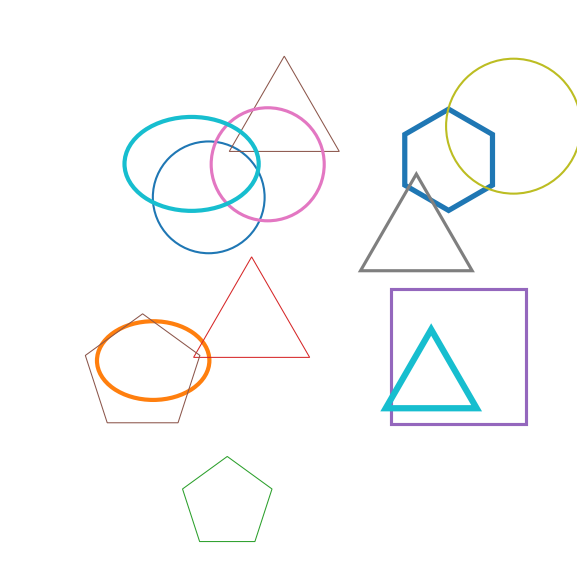[{"shape": "circle", "thickness": 1, "radius": 0.48, "center": [0.361, 0.657]}, {"shape": "hexagon", "thickness": 2.5, "radius": 0.44, "center": [0.777, 0.722]}, {"shape": "oval", "thickness": 2, "radius": 0.49, "center": [0.265, 0.375]}, {"shape": "pentagon", "thickness": 0.5, "radius": 0.41, "center": [0.394, 0.127]}, {"shape": "triangle", "thickness": 0.5, "radius": 0.58, "center": [0.436, 0.438]}, {"shape": "square", "thickness": 1.5, "radius": 0.59, "center": [0.794, 0.382]}, {"shape": "pentagon", "thickness": 0.5, "radius": 0.52, "center": [0.247, 0.351]}, {"shape": "triangle", "thickness": 0.5, "radius": 0.55, "center": [0.492, 0.792]}, {"shape": "circle", "thickness": 1.5, "radius": 0.49, "center": [0.464, 0.715]}, {"shape": "triangle", "thickness": 1.5, "radius": 0.56, "center": [0.721, 0.586]}, {"shape": "circle", "thickness": 1, "radius": 0.58, "center": [0.889, 0.781]}, {"shape": "oval", "thickness": 2, "radius": 0.58, "center": [0.332, 0.715]}, {"shape": "triangle", "thickness": 3, "radius": 0.45, "center": [0.747, 0.338]}]